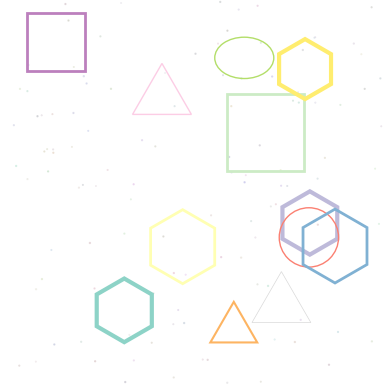[{"shape": "hexagon", "thickness": 3, "radius": 0.41, "center": [0.323, 0.194]}, {"shape": "hexagon", "thickness": 2, "radius": 0.48, "center": [0.474, 0.359]}, {"shape": "hexagon", "thickness": 3, "radius": 0.41, "center": [0.805, 0.421]}, {"shape": "circle", "thickness": 1, "radius": 0.39, "center": [0.802, 0.383]}, {"shape": "hexagon", "thickness": 2, "radius": 0.48, "center": [0.87, 0.361]}, {"shape": "triangle", "thickness": 1.5, "radius": 0.35, "center": [0.607, 0.146]}, {"shape": "oval", "thickness": 1, "radius": 0.38, "center": [0.634, 0.85]}, {"shape": "triangle", "thickness": 1, "radius": 0.44, "center": [0.421, 0.747]}, {"shape": "triangle", "thickness": 0.5, "radius": 0.44, "center": [0.731, 0.206]}, {"shape": "square", "thickness": 2, "radius": 0.38, "center": [0.145, 0.89]}, {"shape": "square", "thickness": 2, "radius": 0.5, "center": [0.689, 0.656]}, {"shape": "hexagon", "thickness": 3, "radius": 0.39, "center": [0.792, 0.821]}]